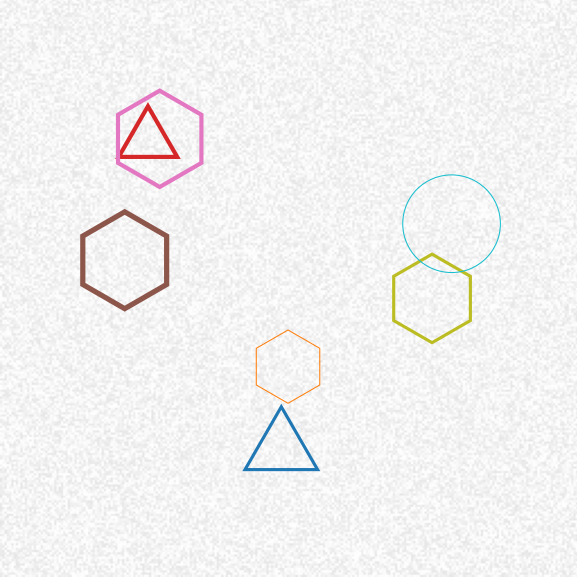[{"shape": "triangle", "thickness": 1.5, "radius": 0.36, "center": [0.487, 0.222]}, {"shape": "hexagon", "thickness": 0.5, "radius": 0.32, "center": [0.499, 0.364]}, {"shape": "triangle", "thickness": 2, "radius": 0.29, "center": [0.256, 0.757]}, {"shape": "hexagon", "thickness": 2.5, "radius": 0.42, "center": [0.216, 0.548]}, {"shape": "hexagon", "thickness": 2, "radius": 0.42, "center": [0.277, 0.759]}, {"shape": "hexagon", "thickness": 1.5, "radius": 0.38, "center": [0.748, 0.482]}, {"shape": "circle", "thickness": 0.5, "radius": 0.42, "center": [0.782, 0.612]}]